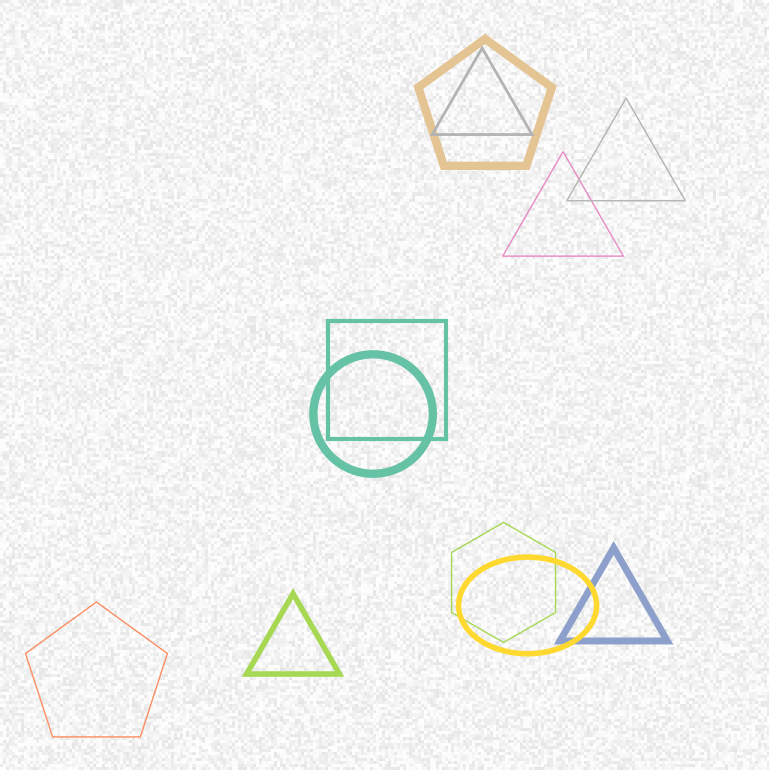[{"shape": "square", "thickness": 1.5, "radius": 0.38, "center": [0.503, 0.507]}, {"shape": "circle", "thickness": 3, "radius": 0.39, "center": [0.485, 0.462]}, {"shape": "pentagon", "thickness": 0.5, "radius": 0.48, "center": [0.125, 0.121]}, {"shape": "triangle", "thickness": 2.5, "radius": 0.4, "center": [0.797, 0.208]}, {"shape": "triangle", "thickness": 0.5, "radius": 0.45, "center": [0.731, 0.713]}, {"shape": "hexagon", "thickness": 0.5, "radius": 0.39, "center": [0.654, 0.244]}, {"shape": "triangle", "thickness": 2, "radius": 0.35, "center": [0.381, 0.159]}, {"shape": "oval", "thickness": 2, "radius": 0.45, "center": [0.685, 0.214]}, {"shape": "pentagon", "thickness": 3, "radius": 0.46, "center": [0.63, 0.858]}, {"shape": "triangle", "thickness": 0.5, "radius": 0.44, "center": [0.813, 0.784]}, {"shape": "triangle", "thickness": 1, "radius": 0.37, "center": [0.626, 0.863]}]